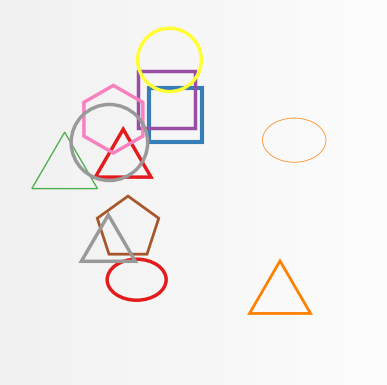[{"shape": "triangle", "thickness": 2.5, "radius": 0.41, "center": [0.318, 0.581]}, {"shape": "oval", "thickness": 2.5, "radius": 0.38, "center": [0.353, 0.273]}, {"shape": "square", "thickness": 3, "radius": 0.35, "center": [0.453, 0.701]}, {"shape": "triangle", "thickness": 1, "radius": 0.49, "center": [0.167, 0.559]}, {"shape": "square", "thickness": 2.5, "radius": 0.37, "center": [0.429, 0.742]}, {"shape": "oval", "thickness": 0.5, "radius": 0.41, "center": [0.759, 0.636]}, {"shape": "triangle", "thickness": 2, "radius": 0.45, "center": [0.723, 0.231]}, {"shape": "circle", "thickness": 2.5, "radius": 0.41, "center": [0.437, 0.844]}, {"shape": "pentagon", "thickness": 2, "radius": 0.42, "center": [0.33, 0.407]}, {"shape": "hexagon", "thickness": 2.5, "radius": 0.44, "center": [0.293, 0.69]}, {"shape": "circle", "thickness": 2.5, "radius": 0.49, "center": [0.282, 0.63]}, {"shape": "triangle", "thickness": 2.5, "radius": 0.4, "center": [0.28, 0.361]}]